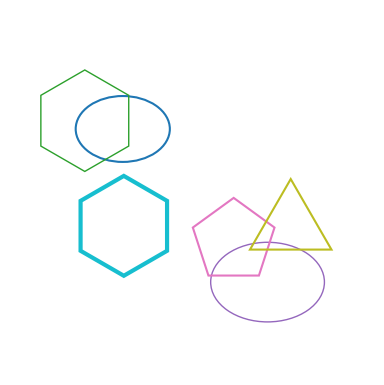[{"shape": "oval", "thickness": 1.5, "radius": 0.61, "center": [0.319, 0.665]}, {"shape": "hexagon", "thickness": 1, "radius": 0.66, "center": [0.22, 0.686]}, {"shape": "oval", "thickness": 1, "radius": 0.74, "center": [0.695, 0.267]}, {"shape": "pentagon", "thickness": 1.5, "radius": 0.56, "center": [0.607, 0.375]}, {"shape": "triangle", "thickness": 1.5, "radius": 0.61, "center": [0.755, 0.413]}, {"shape": "hexagon", "thickness": 3, "radius": 0.65, "center": [0.322, 0.413]}]